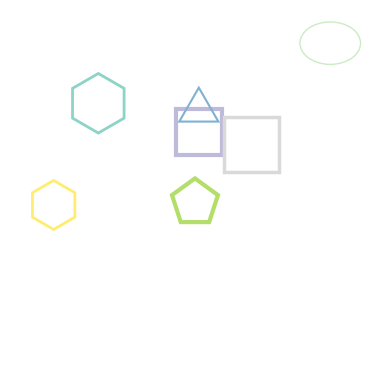[{"shape": "hexagon", "thickness": 2, "radius": 0.39, "center": [0.255, 0.732]}, {"shape": "square", "thickness": 3, "radius": 0.3, "center": [0.517, 0.658]}, {"shape": "triangle", "thickness": 1.5, "radius": 0.29, "center": [0.516, 0.714]}, {"shape": "pentagon", "thickness": 3, "radius": 0.31, "center": [0.506, 0.474]}, {"shape": "square", "thickness": 2.5, "radius": 0.36, "center": [0.653, 0.625]}, {"shape": "oval", "thickness": 1, "radius": 0.39, "center": [0.858, 0.888]}, {"shape": "hexagon", "thickness": 2, "radius": 0.32, "center": [0.139, 0.468]}]